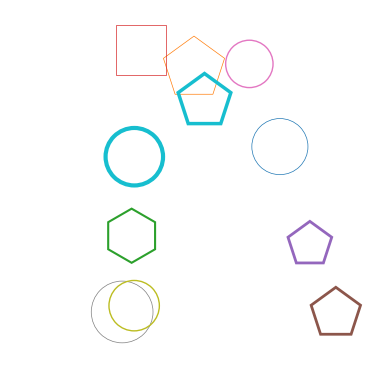[{"shape": "circle", "thickness": 0.5, "radius": 0.36, "center": [0.727, 0.619]}, {"shape": "pentagon", "thickness": 0.5, "radius": 0.42, "center": [0.504, 0.823]}, {"shape": "hexagon", "thickness": 1.5, "radius": 0.35, "center": [0.342, 0.388]}, {"shape": "square", "thickness": 0.5, "radius": 0.32, "center": [0.366, 0.87]}, {"shape": "pentagon", "thickness": 2, "radius": 0.3, "center": [0.805, 0.365]}, {"shape": "pentagon", "thickness": 2, "radius": 0.34, "center": [0.872, 0.186]}, {"shape": "circle", "thickness": 1, "radius": 0.31, "center": [0.648, 0.834]}, {"shape": "circle", "thickness": 0.5, "radius": 0.4, "center": [0.317, 0.19]}, {"shape": "circle", "thickness": 1, "radius": 0.33, "center": [0.348, 0.206]}, {"shape": "pentagon", "thickness": 2.5, "radius": 0.36, "center": [0.531, 0.737]}, {"shape": "circle", "thickness": 3, "radius": 0.37, "center": [0.349, 0.593]}]